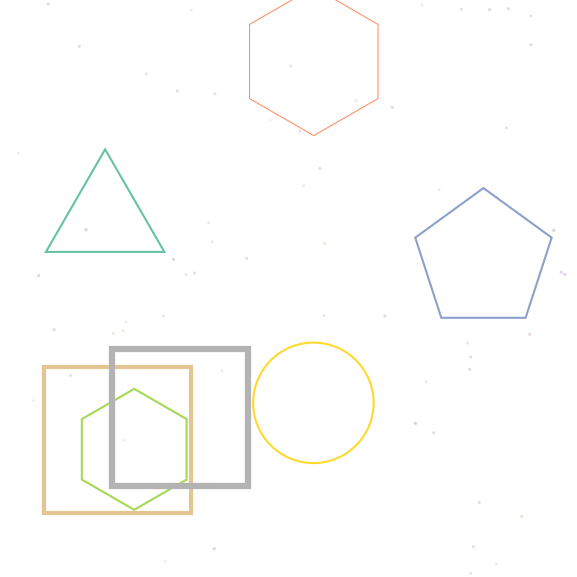[{"shape": "triangle", "thickness": 1, "radius": 0.59, "center": [0.182, 0.622]}, {"shape": "hexagon", "thickness": 0.5, "radius": 0.64, "center": [0.543, 0.893]}, {"shape": "pentagon", "thickness": 1, "radius": 0.62, "center": [0.837, 0.549]}, {"shape": "hexagon", "thickness": 1, "radius": 0.52, "center": [0.232, 0.221]}, {"shape": "circle", "thickness": 1, "radius": 0.52, "center": [0.543, 0.302]}, {"shape": "square", "thickness": 2, "radius": 0.63, "center": [0.204, 0.238]}, {"shape": "square", "thickness": 3, "radius": 0.59, "center": [0.312, 0.276]}]